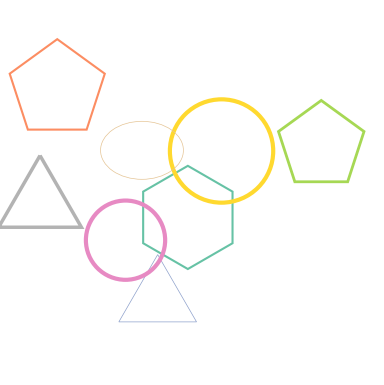[{"shape": "hexagon", "thickness": 1.5, "radius": 0.67, "center": [0.488, 0.435]}, {"shape": "pentagon", "thickness": 1.5, "radius": 0.65, "center": [0.149, 0.768]}, {"shape": "triangle", "thickness": 0.5, "radius": 0.58, "center": [0.41, 0.222]}, {"shape": "circle", "thickness": 3, "radius": 0.51, "center": [0.326, 0.376]}, {"shape": "pentagon", "thickness": 2, "radius": 0.58, "center": [0.834, 0.622]}, {"shape": "circle", "thickness": 3, "radius": 0.67, "center": [0.575, 0.608]}, {"shape": "oval", "thickness": 0.5, "radius": 0.54, "center": [0.369, 0.61]}, {"shape": "triangle", "thickness": 2.5, "radius": 0.62, "center": [0.104, 0.472]}]